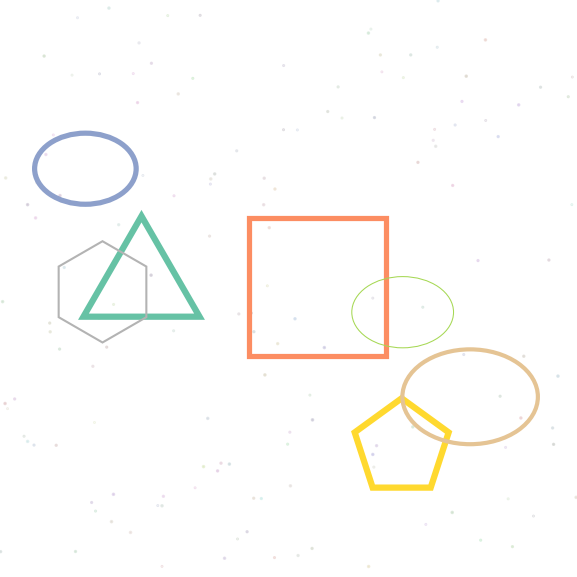[{"shape": "triangle", "thickness": 3, "radius": 0.58, "center": [0.245, 0.509]}, {"shape": "square", "thickness": 2.5, "radius": 0.59, "center": [0.549, 0.502]}, {"shape": "oval", "thickness": 2.5, "radius": 0.44, "center": [0.148, 0.707]}, {"shape": "oval", "thickness": 0.5, "radius": 0.44, "center": [0.697, 0.459]}, {"shape": "pentagon", "thickness": 3, "radius": 0.43, "center": [0.696, 0.224]}, {"shape": "oval", "thickness": 2, "radius": 0.59, "center": [0.814, 0.312]}, {"shape": "hexagon", "thickness": 1, "radius": 0.44, "center": [0.177, 0.494]}]